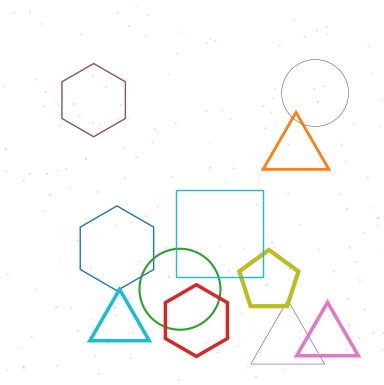[{"shape": "hexagon", "thickness": 1, "radius": 0.55, "center": [0.304, 0.355]}, {"shape": "triangle", "thickness": 2, "radius": 0.49, "center": [0.769, 0.609]}, {"shape": "circle", "thickness": 1.5, "radius": 0.53, "center": [0.467, 0.249]}, {"shape": "hexagon", "thickness": 2.5, "radius": 0.47, "center": [0.51, 0.167]}, {"shape": "triangle", "thickness": 0.5, "radius": 0.55, "center": [0.747, 0.11]}, {"shape": "hexagon", "thickness": 1, "radius": 0.48, "center": [0.243, 0.74]}, {"shape": "triangle", "thickness": 2.5, "radius": 0.46, "center": [0.851, 0.122]}, {"shape": "circle", "thickness": 0.5, "radius": 0.43, "center": [0.818, 0.758]}, {"shape": "pentagon", "thickness": 3, "radius": 0.4, "center": [0.698, 0.27]}, {"shape": "square", "thickness": 1, "radius": 0.57, "center": [0.571, 0.394]}, {"shape": "triangle", "thickness": 2.5, "radius": 0.44, "center": [0.311, 0.159]}]